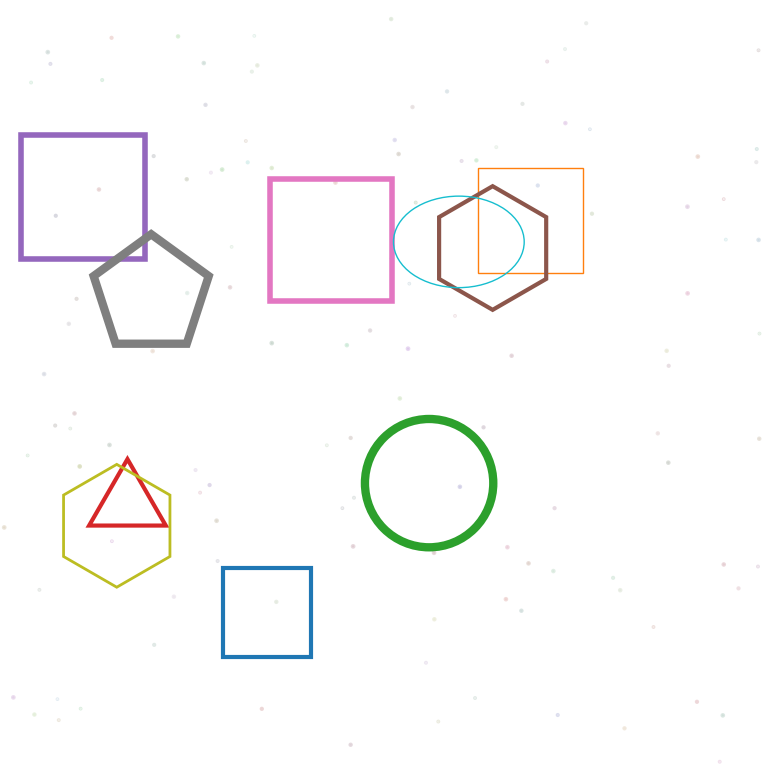[{"shape": "square", "thickness": 1.5, "radius": 0.29, "center": [0.346, 0.204]}, {"shape": "square", "thickness": 0.5, "radius": 0.34, "center": [0.689, 0.713]}, {"shape": "circle", "thickness": 3, "radius": 0.42, "center": [0.557, 0.373]}, {"shape": "triangle", "thickness": 1.5, "radius": 0.29, "center": [0.166, 0.346]}, {"shape": "square", "thickness": 2, "radius": 0.4, "center": [0.108, 0.744]}, {"shape": "hexagon", "thickness": 1.5, "radius": 0.4, "center": [0.64, 0.678]}, {"shape": "square", "thickness": 2, "radius": 0.39, "center": [0.43, 0.688]}, {"shape": "pentagon", "thickness": 3, "radius": 0.39, "center": [0.196, 0.617]}, {"shape": "hexagon", "thickness": 1, "radius": 0.4, "center": [0.152, 0.317]}, {"shape": "oval", "thickness": 0.5, "radius": 0.42, "center": [0.596, 0.686]}]